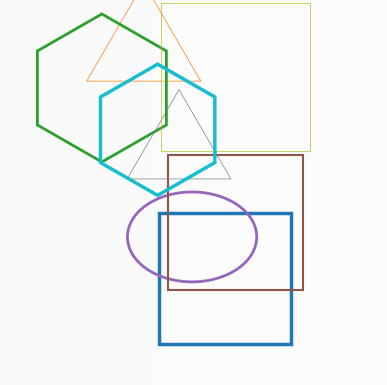[{"shape": "square", "thickness": 2.5, "radius": 0.85, "center": [0.58, 0.277]}, {"shape": "triangle", "thickness": 0.5, "radius": 0.85, "center": [0.371, 0.874]}, {"shape": "hexagon", "thickness": 2, "radius": 0.96, "center": [0.263, 0.772]}, {"shape": "oval", "thickness": 2, "radius": 0.83, "center": [0.496, 0.385]}, {"shape": "square", "thickness": 1.5, "radius": 0.87, "center": [0.608, 0.422]}, {"shape": "triangle", "thickness": 0.5, "radius": 0.77, "center": [0.462, 0.612]}, {"shape": "square", "thickness": 0.5, "radius": 0.96, "center": [0.608, 0.8]}, {"shape": "hexagon", "thickness": 2.5, "radius": 0.85, "center": [0.407, 0.663]}]